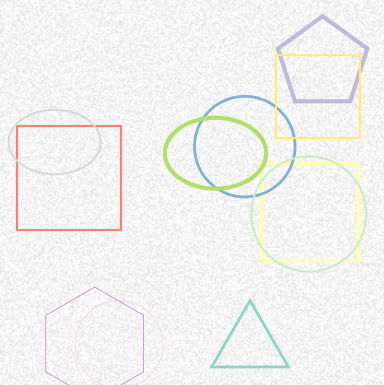[{"shape": "triangle", "thickness": 2, "radius": 0.58, "center": [0.65, 0.104]}, {"shape": "square", "thickness": 2.5, "radius": 0.63, "center": [0.804, 0.451]}, {"shape": "pentagon", "thickness": 3, "radius": 0.61, "center": [0.838, 0.836]}, {"shape": "square", "thickness": 1.5, "radius": 0.67, "center": [0.179, 0.538]}, {"shape": "circle", "thickness": 2, "radius": 0.65, "center": [0.636, 0.619]}, {"shape": "oval", "thickness": 3, "radius": 0.66, "center": [0.56, 0.602]}, {"shape": "circle", "thickness": 0.5, "radius": 0.57, "center": [0.309, 0.106]}, {"shape": "oval", "thickness": 1.5, "radius": 0.6, "center": [0.142, 0.631]}, {"shape": "hexagon", "thickness": 0.5, "radius": 0.73, "center": [0.246, 0.108]}, {"shape": "circle", "thickness": 1.5, "radius": 0.75, "center": [0.802, 0.444]}, {"shape": "square", "thickness": 1.5, "radius": 0.54, "center": [0.827, 0.749]}]